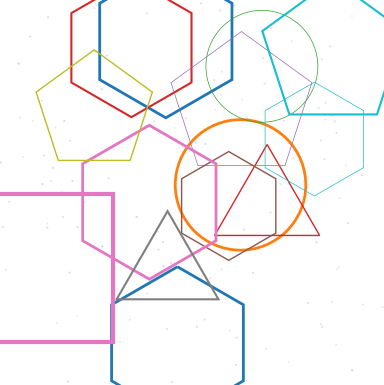[{"shape": "hexagon", "thickness": 2, "radius": 0.99, "center": [0.461, 0.11]}, {"shape": "hexagon", "thickness": 2, "radius": 0.99, "center": [0.431, 0.892]}, {"shape": "circle", "thickness": 2, "radius": 0.85, "center": [0.625, 0.52]}, {"shape": "circle", "thickness": 0.5, "radius": 0.73, "center": [0.68, 0.828]}, {"shape": "triangle", "thickness": 1, "radius": 0.79, "center": [0.694, 0.467]}, {"shape": "hexagon", "thickness": 1.5, "radius": 0.9, "center": [0.341, 0.876]}, {"shape": "pentagon", "thickness": 0.5, "radius": 0.96, "center": [0.627, 0.726]}, {"shape": "hexagon", "thickness": 1, "radius": 0.71, "center": [0.594, 0.465]}, {"shape": "square", "thickness": 3, "radius": 0.96, "center": [0.102, 0.304]}, {"shape": "hexagon", "thickness": 2, "radius": 1.0, "center": [0.388, 0.475]}, {"shape": "triangle", "thickness": 1.5, "radius": 0.76, "center": [0.435, 0.299]}, {"shape": "pentagon", "thickness": 1, "radius": 0.79, "center": [0.245, 0.712]}, {"shape": "pentagon", "thickness": 1.5, "radius": 0.97, "center": [0.865, 0.859]}, {"shape": "hexagon", "thickness": 0.5, "radius": 0.74, "center": [0.817, 0.639]}]